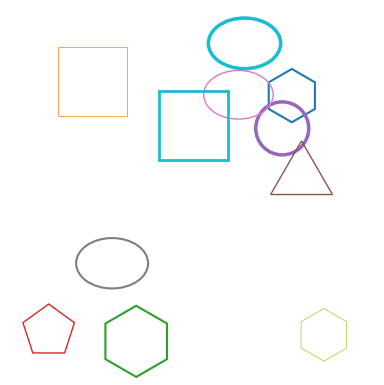[{"shape": "hexagon", "thickness": 1.5, "radius": 0.35, "center": [0.758, 0.752]}, {"shape": "square", "thickness": 0.5, "radius": 0.44, "center": [0.24, 0.788]}, {"shape": "hexagon", "thickness": 1.5, "radius": 0.46, "center": [0.354, 0.113]}, {"shape": "pentagon", "thickness": 1, "radius": 0.35, "center": [0.126, 0.14]}, {"shape": "circle", "thickness": 2.5, "radius": 0.34, "center": [0.733, 0.667]}, {"shape": "triangle", "thickness": 1, "radius": 0.46, "center": [0.783, 0.541]}, {"shape": "oval", "thickness": 1, "radius": 0.45, "center": [0.619, 0.754]}, {"shape": "oval", "thickness": 1.5, "radius": 0.47, "center": [0.291, 0.316]}, {"shape": "hexagon", "thickness": 0.5, "radius": 0.34, "center": [0.841, 0.13]}, {"shape": "square", "thickness": 2, "radius": 0.45, "center": [0.503, 0.674]}, {"shape": "oval", "thickness": 2.5, "radius": 0.47, "center": [0.635, 0.887]}]